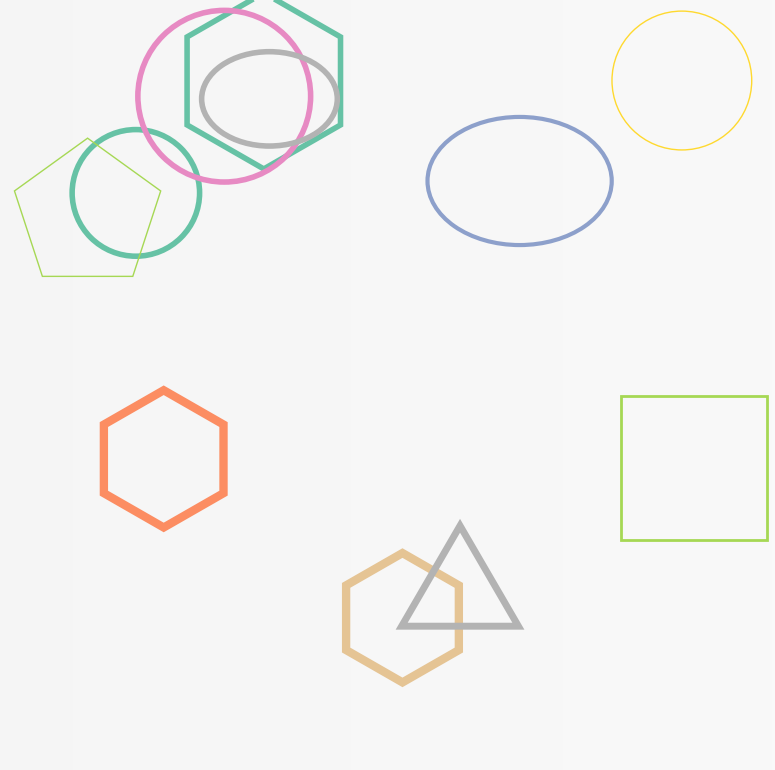[{"shape": "hexagon", "thickness": 2, "radius": 0.57, "center": [0.34, 0.895]}, {"shape": "circle", "thickness": 2, "radius": 0.41, "center": [0.175, 0.749]}, {"shape": "hexagon", "thickness": 3, "radius": 0.45, "center": [0.211, 0.404]}, {"shape": "oval", "thickness": 1.5, "radius": 0.59, "center": [0.67, 0.765]}, {"shape": "circle", "thickness": 2, "radius": 0.56, "center": [0.289, 0.875]}, {"shape": "square", "thickness": 1, "radius": 0.47, "center": [0.896, 0.392]}, {"shape": "pentagon", "thickness": 0.5, "radius": 0.5, "center": [0.113, 0.721]}, {"shape": "circle", "thickness": 0.5, "radius": 0.45, "center": [0.88, 0.895]}, {"shape": "hexagon", "thickness": 3, "radius": 0.42, "center": [0.519, 0.198]}, {"shape": "triangle", "thickness": 2.5, "radius": 0.43, "center": [0.594, 0.23]}, {"shape": "oval", "thickness": 2, "radius": 0.44, "center": [0.348, 0.872]}]